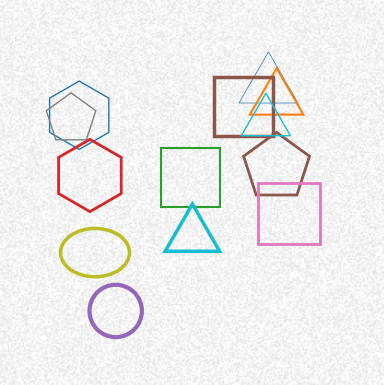[{"shape": "triangle", "thickness": 0.5, "radius": 0.44, "center": [0.697, 0.777]}, {"shape": "hexagon", "thickness": 1, "radius": 0.44, "center": [0.206, 0.701]}, {"shape": "triangle", "thickness": 1.5, "radius": 0.4, "center": [0.719, 0.742]}, {"shape": "square", "thickness": 1.5, "radius": 0.39, "center": [0.495, 0.539]}, {"shape": "hexagon", "thickness": 2, "radius": 0.47, "center": [0.234, 0.544]}, {"shape": "circle", "thickness": 3, "radius": 0.34, "center": [0.301, 0.192]}, {"shape": "square", "thickness": 2.5, "radius": 0.38, "center": [0.633, 0.723]}, {"shape": "pentagon", "thickness": 2, "radius": 0.45, "center": [0.718, 0.566]}, {"shape": "square", "thickness": 2, "radius": 0.4, "center": [0.75, 0.445]}, {"shape": "pentagon", "thickness": 1, "radius": 0.34, "center": [0.185, 0.691]}, {"shape": "oval", "thickness": 2.5, "radius": 0.45, "center": [0.247, 0.344]}, {"shape": "triangle", "thickness": 2.5, "radius": 0.41, "center": [0.5, 0.388]}, {"shape": "triangle", "thickness": 1, "radius": 0.37, "center": [0.691, 0.684]}]